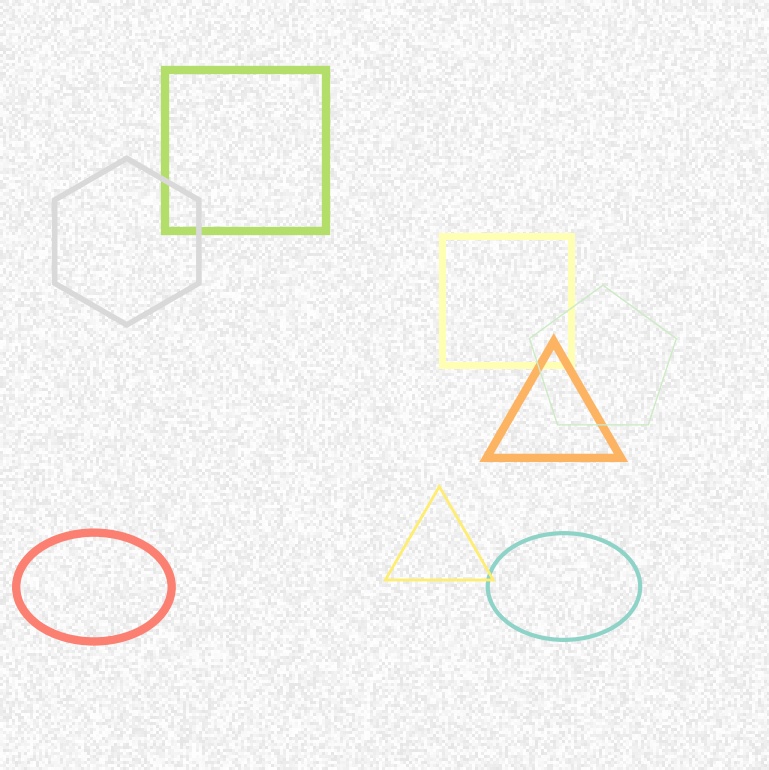[{"shape": "oval", "thickness": 1.5, "radius": 0.5, "center": [0.732, 0.238]}, {"shape": "square", "thickness": 2.5, "radius": 0.42, "center": [0.658, 0.609]}, {"shape": "oval", "thickness": 3, "radius": 0.5, "center": [0.122, 0.238]}, {"shape": "triangle", "thickness": 3, "radius": 0.5, "center": [0.719, 0.456]}, {"shape": "square", "thickness": 3, "radius": 0.52, "center": [0.319, 0.804]}, {"shape": "hexagon", "thickness": 2, "radius": 0.54, "center": [0.165, 0.686]}, {"shape": "pentagon", "thickness": 0.5, "radius": 0.5, "center": [0.783, 0.529]}, {"shape": "triangle", "thickness": 1, "radius": 0.4, "center": [0.571, 0.287]}]